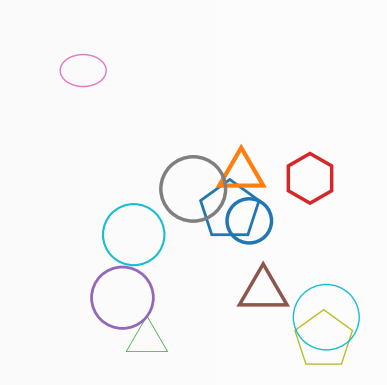[{"shape": "circle", "thickness": 2.5, "radius": 0.29, "center": [0.643, 0.426]}, {"shape": "pentagon", "thickness": 2, "radius": 0.4, "center": [0.593, 0.454]}, {"shape": "triangle", "thickness": 3, "radius": 0.33, "center": [0.623, 0.551]}, {"shape": "triangle", "thickness": 0.5, "radius": 0.31, "center": [0.379, 0.118]}, {"shape": "hexagon", "thickness": 2.5, "radius": 0.32, "center": [0.8, 0.537]}, {"shape": "circle", "thickness": 2, "radius": 0.4, "center": [0.316, 0.227]}, {"shape": "triangle", "thickness": 2.5, "radius": 0.35, "center": [0.679, 0.244]}, {"shape": "oval", "thickness": 1, "radius": 0.3, "center": [0.215, 0.817]}, {"shape": "circle", "thickness": 2.5, "radius": 0.42, "center": [0.499, 0.509]}, {"shape": "pentagon", "thickness": 1, "radius": 0.39, "center": [0.835, 0.118]}, {"shape": "circle", "thickness": 1, "radius": 0.43, "center": [0.842, 0.176]}, {"shape": "circle", "thickness": 1.5, "radius": 0.4, "center": [0.345, 0.391]}]